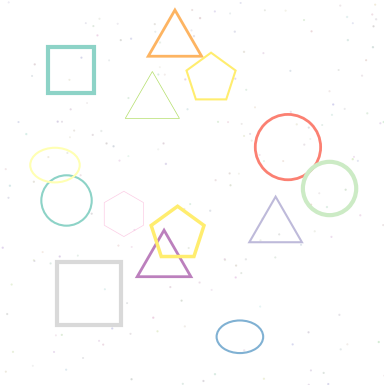[{"shape": "circle", "thickness": 1.5, "radius": 0.33, "center": [0.173, 0.479]}, {"shape": "square", "thickness": 3, "radius": 0.3, "center": [0.184, 0.818]}, {"shape": "oval", "thickness": 1.5, "radius": 0.32, "center": [0.143, 0.571]}, {"shape": "triangle", "thickness": 1.5, "radius": 0.39, "center": [0.716, 0.41]}, {"shape": "circle", "thickness": 2, "radius": 0.42, "center": [0.748, 0.618]}, {"shape": "oval", "thickness": 1.5, "radius": 0.3, "center": [0.623, 0.125]}, {"shape": "triangle", "thickness": 2, "radius": 0.4, "center": [0.454, 0.894]}, {"shape": "triangle", "thickness": 0.5, "radius": 0.41, "center": [0.396, 0.733]}, {"shape": "hexagon", "thickness": 0.5, "radius": 0.29, "center": [0.322, 0.444]}, {"shape": "square", "thickness": 3, "radius": 0.41, "center": [0.232, 0.238]}, {"shape": "triangle", "thickness": 2, "radius": 0.4, "center": [0.426, 0.322]}, {"shape": "circle", "thickness": 3, "radius": 0.35, "center": [0.856, 0.51]}, {"shape": "pentagon", "thickness": 1.5, "radius": 0.34, "center": [0.548, 0.796]}, {"shape": "pentagon", "thickness": 2.5, "radius": 0.36, "center": [0.461, 0.392]}]